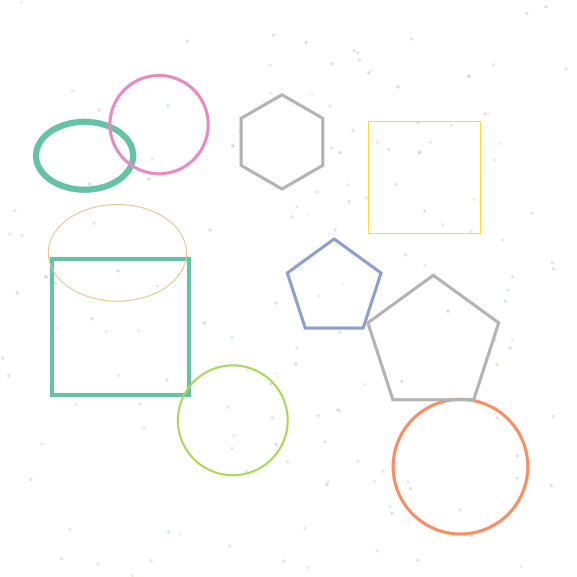[{"shape": "square", "thickness": 2, "radius": 0.59, "center": [0.208, 0.433]}, {"shape": "oval", "thickness": 3, "radius": 0.42, "center": [0.146, 0.729]}, {"shape": "circle", "thickness": 1.5, "radius": 0.58, "center": [0.797, 0.191]}, {"shape": "pentagon", "thickness": 1.5, "radius": 0.43, "center": [0.579, 0.5]}, {"shape": "circle", "thickness": 1.5, "radius": 0.43, "center": [0.275, 0.783]}, {"shape": "circle", "thickness": 1, "radius": 0.48, "center": [0.403, 0.271]}, {"shape": "square", "thickness": 0.5, "radius": 0.49, "center": [0.734, 0.693]}, {"shape": "oval", "thickness": 0.5, "radius": 0.6, "center": [0.203, 0.561]}, {"shape": "hexagon", "thickness": 1.5, "radius": 0.41, "center": [0.488, 0.753]}, {"shape": "pentagon", "thickness": 1.5, "radius": 0.6, "center": [0.75, 0.403]}]